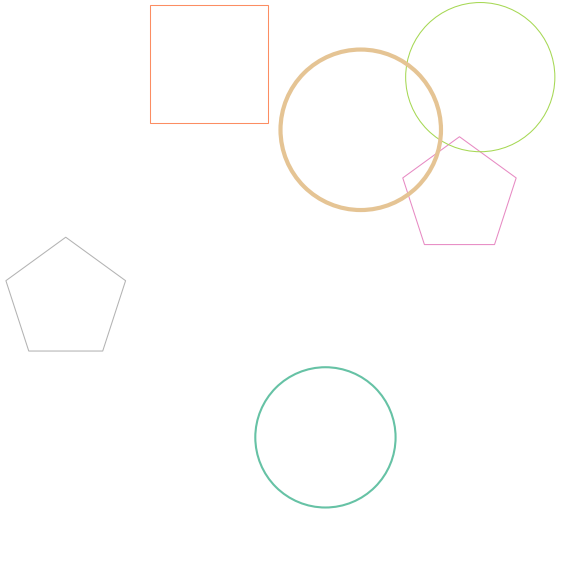[{"shape": "circle", "thickness": 1, "radius": 0.61, "center": [0.564, 0.242]}, {"shape": "square", "thickness": 0.5, "radius": 0.51, "center": [0.362, 0.888]}, {"shape": "pentagon", "thickness": 0.5, "radius": 0.52, "center": [0.796, 0.659]}, {"shape": "circle", "thickness": 0.5, "radius": 0.65, "center": [0.832, 0.866]}, {"shape": "circle", "thickness": 2, "radius": 0.69, "center": [0.625, 0.774]}, {"shape": "pentagon", "thickness": 0.5, "radius": 0.54, "center": [0.114, 0.479]}]